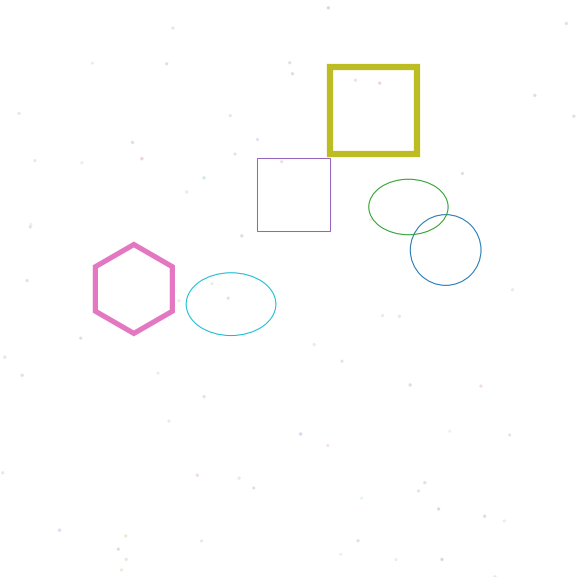[{"shape": "circle", "thickness": 0.5, "radius": 0.31, "center": [0.772, 0.566]}, {"shape": "oval", "thickness": 0.5, "radius": 0.34, "center": [0.707, 0.641]}, {"shape": "square", "thickness": 0.5, "radius": 0.32, "center": [0.508, 0.662]}, {"shape": "hexagon", "thickness": 2.5, "radius": 0.38, "center": [0.232, 0.499]}, {"shape": "square", "thickness": 3, "radius": 0.38, "center": [0.647, 0.808]}, {"shape": "oval", "thickness": 0.5, "radius": 0.39, "center": [0.4, 0.472]}]